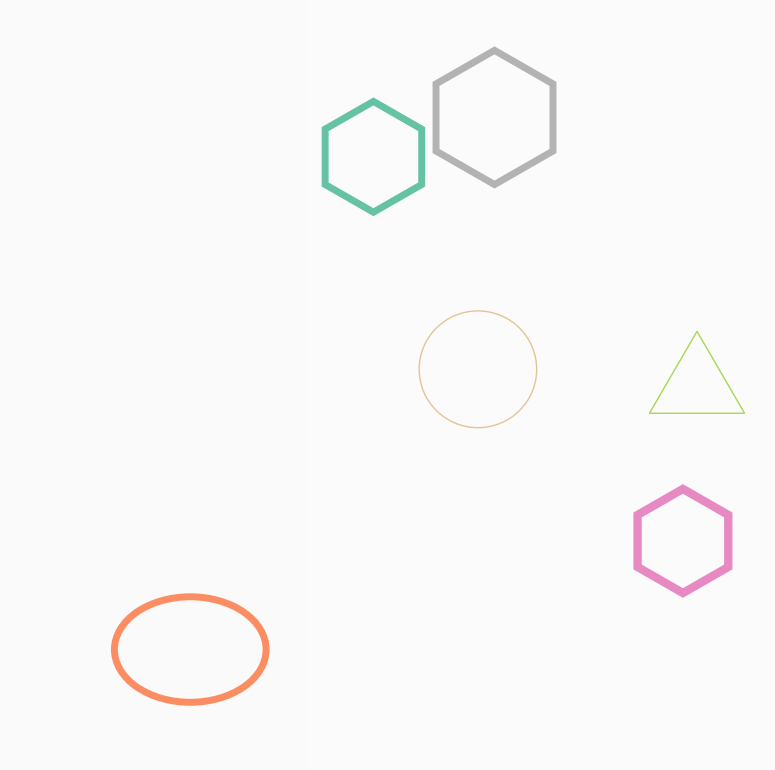[{"shape": "hexagon", "thickness": 2.5, "radius": 0.36, "center": [0.482, 0.796]}, {"shape": "oval", "thickness": 2.5, "radius": 0.49, "center": [0.246, 0.156]}, {"shape": "hexagon", "thickness": 3, "radius": 0.34, "center": [0.881, 0.297]}, {"shape": "triangle", "thickness": 0.5, "radius": 0.35, "center": [0.899, 0.499]}, {"shape": "circle", "thickness": 0.5, "radius": 0.38, "center": [0.617, 0.52]}, {"shape": "hexagon", "thickness": 2.5, "radius": 0.44, "center": [0.638, 0.847]}]